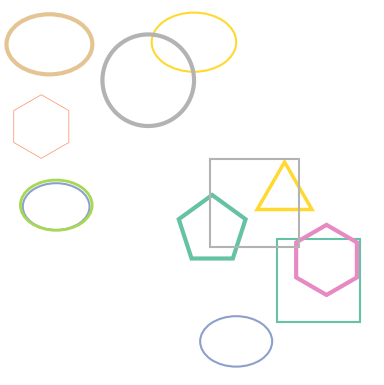[{"shape": "square", "thickness": 1.5, "radius": 0.54, "center": [0.828, 0.271]}, {"shape": "pentagon", "thickness": 3, "radius": 0.46, "center": [0.551, 0.402]}, {"shape": "hexagon", "thickness": 0.5, "radius": 0.41, "center": [0.107, 0.671]}, {"shape": "oval", "thickness": 1.5, "radius": 0.47, "center": [0.613, 0.113]}, {"shape": "oval", "thickness": 1.5, "radius": 0.43, "center": [0.146, 0.463]}, {"shape": "hexagon", "thickness": 3, "radius": 0.46, "center": [0.848, 0.325]}, {"shape": "oval", "thickness": 2, "radius": 0.47, "center": [0.146, 0.467]}, {"shape": "triangle", "thickness": 2.5, "radius": 0.41, "center": [0.739, 0.497]}, {"shape": "oval", "thickness": 1.5, "radius": 0.55, "center": [0.504, 0.89]}, {"shape": "oval", "thickness": 3, "radius": 0.56, "center": [0.128, 0.885]}, {"shape": "circle", "thickness": 3, "radius": 0.59, "center": [0.385, 0.792]}, {"shape": "square", "thickness": 1.5, "radius": 0.58, "center": [0.661, 0.472]}]